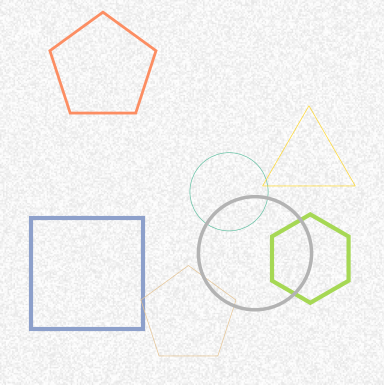[{"shape": "circle", "thickness": 0.5, "radius": 0.51, "center": [0.595, 0.502]}, {"shape": "pentagon", "thickness": 2, "radius": 0.72, "center": [0.267, 0.824]}, {"shape": "square", "thickness": 3, "radius": 0.72, "center": [0.226, 0.29]}, {"shape": "hexagon", "thickness": 3, "radius": 0.57, "center": [0.806, 0.328]}, {"shape": "triangle", "thickness": 0.5, "radius": 0.69, "center": [0.802, 0.586]}, {"shape": "pentagon", "thickness": 0.5, "radius": 0.65, "center": [0.489, 0.181]}, {"shape": "circle", "thickness": 2.5, "radius": 0.73, "center": [0.662, 0.342]}]